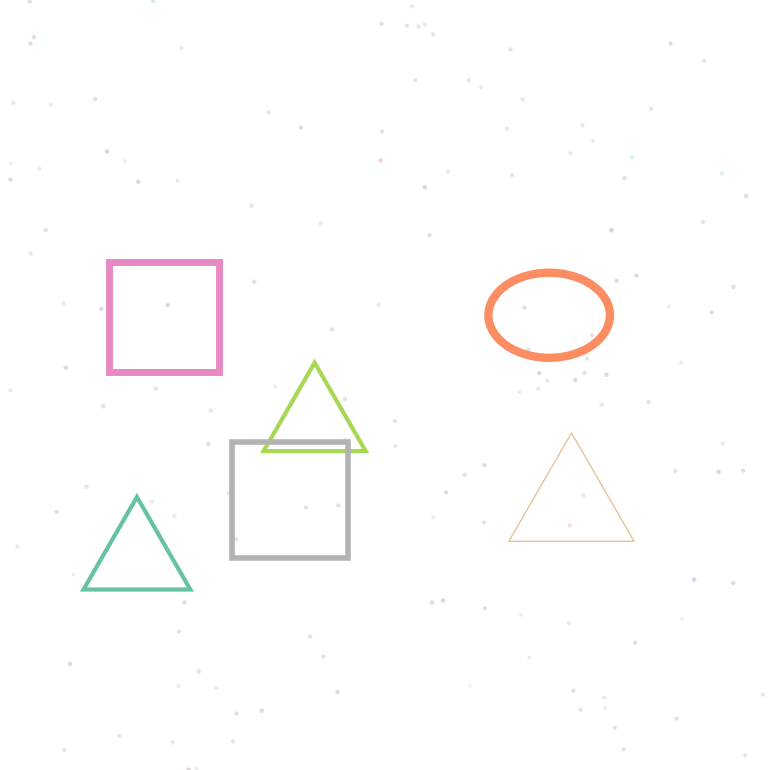[{"shape": "triangle", "thickness": 1.5, "radius": 0.4, "center": [0.178, 0.274]}, {"shape": "oval", "thickness": 3, "radius": 0.39, "center": [0.713, 0.591]}, {"shape": "square", "thickness": 2.5, "radius": 0.36, "center": [0.213, 0.588]}, {"shape": "triangle", "thickness": 1.5, "radius": 0.38, "center": [0.409, 0.452]}, {"shape": "triangle", "thickness": 0.5, "radius": 0.47, "center": [0.742, 0.344]}, {"shape": "square", "thickness": 2, "radius": 0.38, "center": [0.377, 0.351]}]